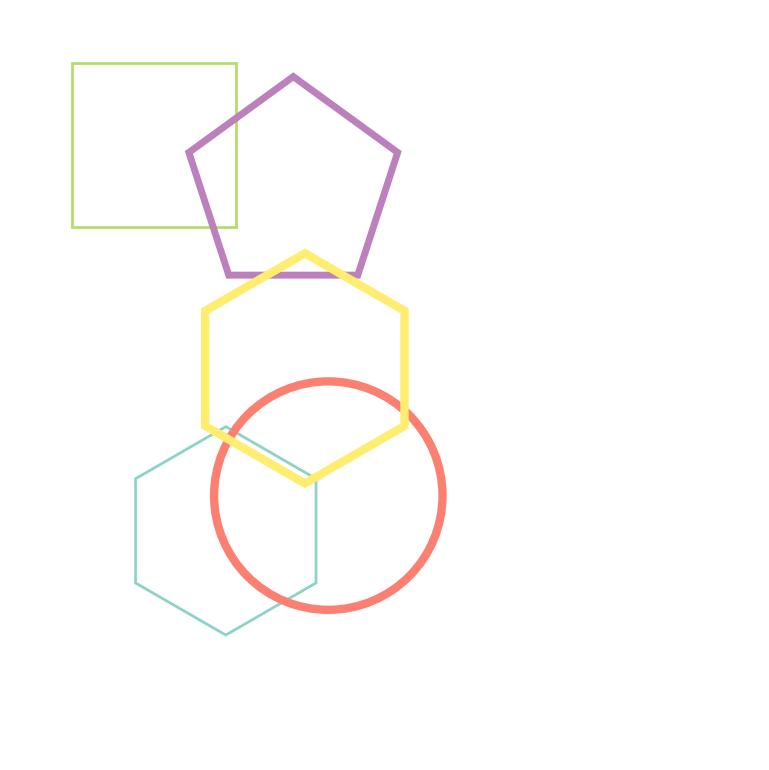[{"shape": "hexagon", "thickness": 1, "radius": 0.68, "center": [0.293, 0.311]}, {"shape": "circle", "thickness": 3, "radius": 0.74, "center": [0.426, 0.356]}, {"shape": "square", "thickness": 1, "radius": 0.53, "center": [0.2, 0.812]}, {"shape": "pentagon", "thickness": 2.5, "radius": 0.71, "center": [0.381, 0.758]}, {"shape": "hexagon", "thickness": 3, "radius": 0.75, "center": [0.396, 0.522]}]